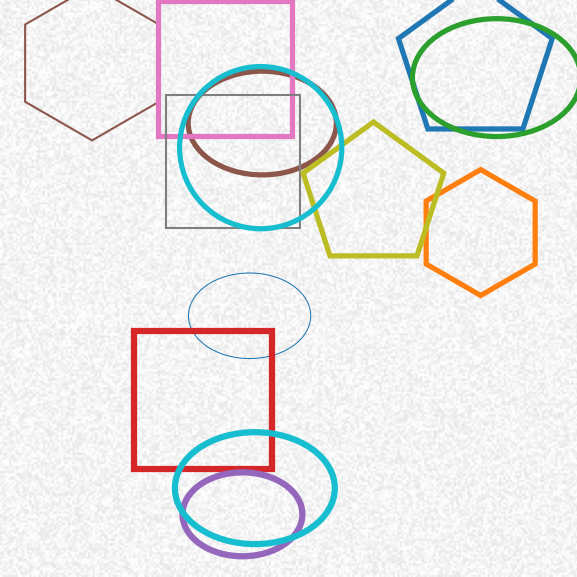[{"shape": "oval", "thickness": 0.5, "radius": 0.53, "center": [0.432, 0.452]}, {"shape": "pentagon", "thickness": 2.5, "radius": 0.7, "center": [0.823, 0.889]}, {"shape": "hexagon", "thickness": 2.5, "radius": 0.54, "center": [0.832, 0.596]}, {"shape": "oval", "thickness": 2.5, "radius": 0.73, "center": [0.86, 0.865]}, {"shape": "square", "thickness": 3, "radius": 0.6, "center": [0.352, 0.306]}, {"shape": "oval", "thickness": 3, "radius": 0.52, "center": [0.42, 0.109]}, {"shape": "hexagon", "thickness": 1, "radius": 0.67, "center": [0.159, 0.89]}, {"shape": "oval", "thickness": 2.5, "radius": 0.64, "center": [0.454, 0.786]}, {"shape": "square", "thickness": 2.5, "radius": 0.58, "center": [0.39, 0.881]}, {"shape": "square", "thickness": 1, "radius": 0.58, "center": [0.404, 0.72]}, {"shape": "pentagon", "thickness": 2.5, "radius": 0.64, "center": [0.647, 0.66]}, {"shape": "oval", "thickness": 3, "radius": 0.69, "center": [0.441, 0.154]}, {"shape": "circle", "thickness": 2.5, "radius": 0.7, "center": [0.451, 0.743]}]